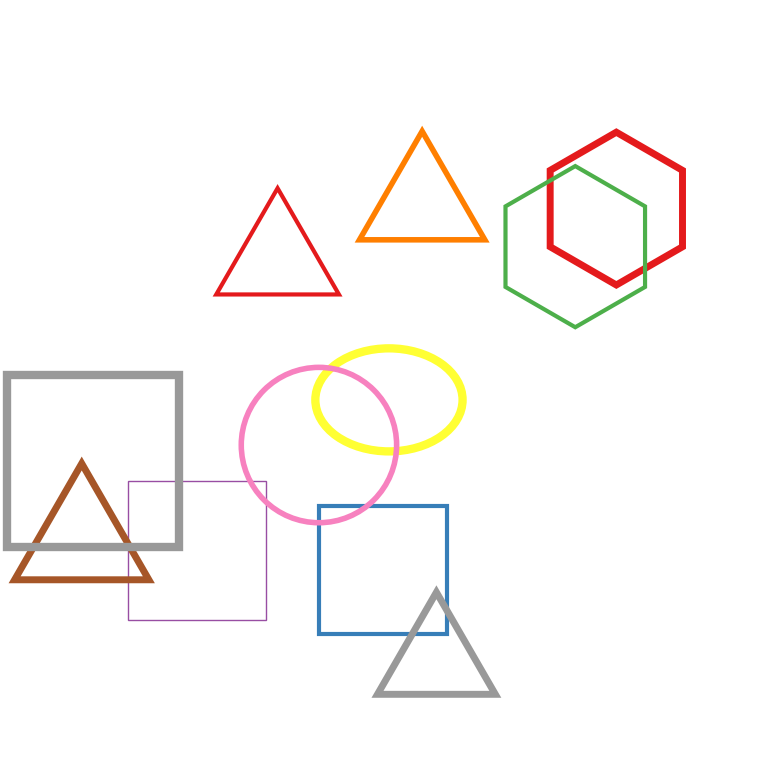[{"shape": "hexagon", "thickness": 2.5, "radius": 0.5, "center": [0.8, 0.729]}, {"shape": "triangle", "thickness": 1.5, "radius": 0.46, "center": [0.361, 0.664]}, {"shape": "square", "thickness": 1.5, "radius": 0.42, "center": [0.497, 0.259]}, {"shape": "hexagon", "thickness": 1.5, "radius": 0.52, "center": [0.747, 0.68]}, {"shape": "square", "thickness": 0.5, "radius": 0.45, "center": [0.256, 0.285]}, {"shape": "triangle", "thickness": 2, "radius": 0.47, "center": [0.548, 0.736]}, {"shape": "oval", "thickness": 3, "radius": 0.48, "center": [0.505, 0.481]}, {"shape": "triangle", "thickness": 2.5, "radius": 0.5, "center": [0.106, 0.297]}, {"shape": "circle", "thickness": 2, "radius": 0.5, "center": [0.414, 0.422]}, {"shape": "square", "thickness": 3, "radius": 0.56, "center": [0.121, 0.401]}, {"shape": "triangle", "thickness": 2.5, "radius": 0.44, "center": [0.567, 0.142]}]